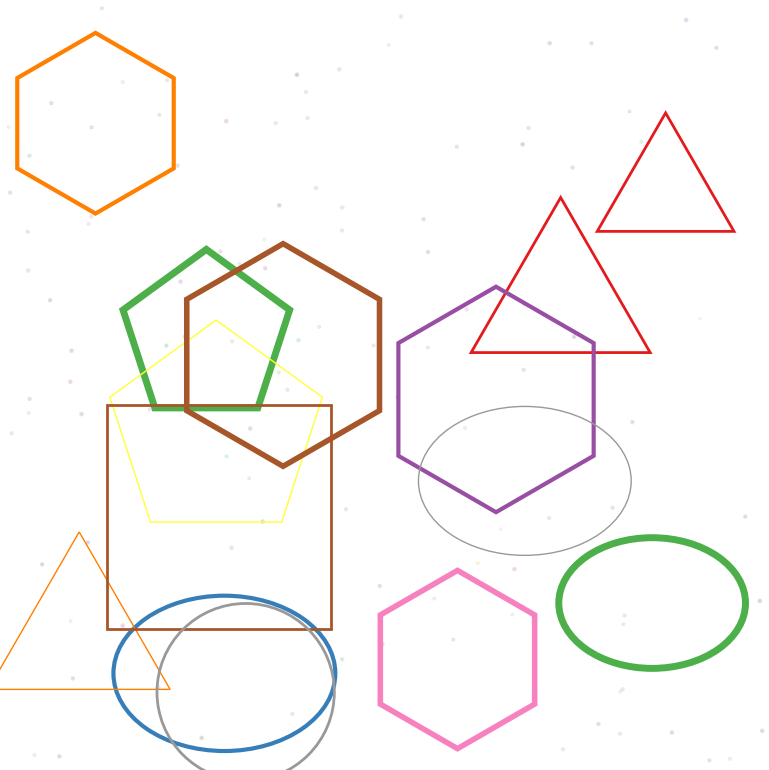[{"shape": "triangle", "thickness": 1, "radius": 0.67, "center": [0.728, 0.609]}, {"shape": "triangle", "thickness": 1, "radius": 0.51, "center": [0.864, 0.751]}, {"shape": "oval", "thickness": 1.5, "radius": 0.72, "center": [0.291, 0.126]}, {"shape": "pentagon", "thickness": 2.5, "radius": 0.57, "center": [0.268, 0.562]}, {"shape": "oval", "thickness": 2.5, "radius": 0.61, "center": [0.847, 0.217]}, {"shape": "hexagon", "thickness": 1.5, "radius": 0.73, "center": [0.644, 0.481]}, {"shape": "triangle", "thickness": 0.5, "radius": 0.68, "center": [0.103, 0.173]}, {"shape": "hexagon", "thickness": 1.5, "radius": 0.59, "center": [0.124, 0.84]}, {"shape": "pentagon", "thickness": 0.5, "radius": 0.73, "center": [0.281, 0.439]}, {"shape": "square", "thickness": 1, "radius": 0.73, "center": [0.284, 0.328]}, {"shape": "hexagon", "thickness": 2, "radius": 0.72, "center": [0.368, 0.539]}, {"shape": "hexagon", "thickness": 2, "radius": 0.58, "center": [0.594, 0.143]}, {"shape": "circle", "thickness": 1, "radius": 0.58, "center": [0.319, 0.101]}, {"shape": "oval", "thickness": 0.5, "radius": 0.69, "center": [0.682, 0.375]}]